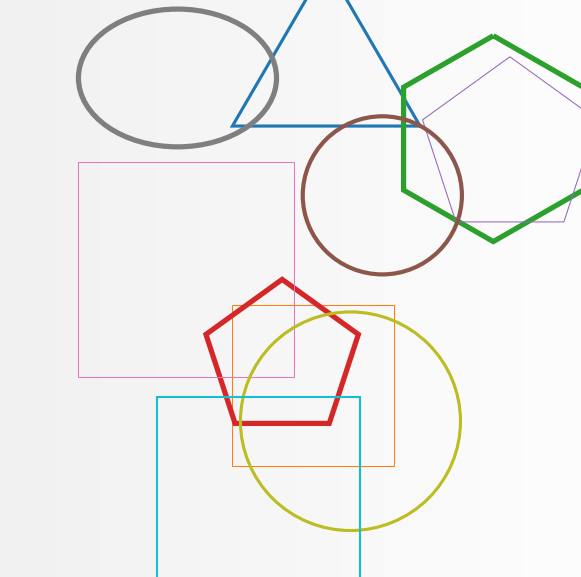[{"shape": "triangle", "thickness": 1.5, "radius": 0.93, "center": [0.561, 0.874]}, {"shape": "square", "thickness": 0.5, "radius": 0.7, "center": [0.538, 0.332]}, {"shape": "hexagon", "thickness": 2.5, "radius": 0.89, "center": [0.849, 0.759]}, {"shape": "pentagon", "thickness": 2.5, "radius": 0.69, "center": [0.485, 0.377]}, {"shape": "pentagon", "thickness": 0.5, "radius": 0.79, "center": [0.877, 0.743]}, {"shape": "circle", "thickness": 2, "radius": 0.68, "center": [0.658, 0.661]}, {"shape": "square", "thickness": 0.5, "radius": 0.93, "center": [0.32, 0.532]}, {"shape": "oval", "thickness": 2.5, "radius": 0.85, "center": [0.305, 0.864]}, {"shape": "circle", "thickness": 1.5, "radius": 0.95, "center": [0.603, 0.27]}, {"shape": "square", "thickness": 1, "radius": 0.88, "center": [0.445, 0.136]}]